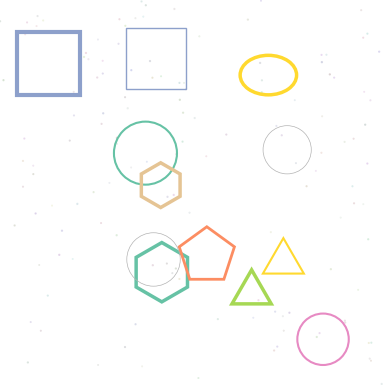[{"shape": "hexagon", "thickness": 2.5, "radius": 0.39, "center": [0.42, 0.293]}, {"shape": "circle", "thickness": 1.5, "radius": 0.41, "center": [0.378, 0.602]}, {"shape": "pentagon", "thickness": 2, "radius": 0.38, "center": [0.537, 0.336]}, {"shape": "square", "thickness": 3, "radius": 0.41, "center": [0.125, 0.835]}, {"shape": "square", "thickness": 1, "radius": 0.39, "center": [0.404, 0.848]}, {"shape": "circle", "thickness": 1.5, "radius": 0.33, "center": [0.839, 0.119]}, {"shape": "triangle", "thickness": 2.5, "radius": 0.29, "center": [0.654, 0.24]}, {"shape": "oval", "thickness": 2.5, "radius": 0.37, "center": [0.697, 0.805]}, {"shape": "triangle", "thickness": 1.5, "radius": 0.31, "center": [0.736, 0.32]}, {"shape": "hexagon", "thickness": 2.5, "radius": 0.29, "center": [0.417, 0.519]}, {"shape": "circle", "thickness": 0.5, "radius": 0.35, "center": [0.399, 0.326]}, {"shape": "circle", "thickness": 0.5, "radius": 0.31, "center": [0.746, 0.611]}]